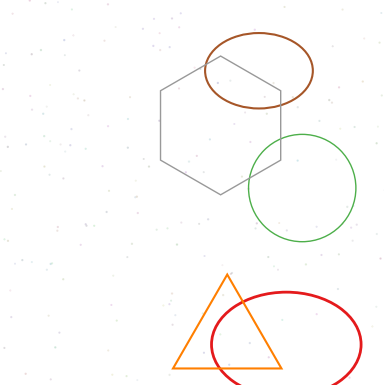[{"shape": "oval", "thickness": 2, "radius": 0.97, "center": [0.744, 0.105]}, {"shape": "circle", "thickness": 1, "radius": 0.7, "center": [0.785, 0.512]}, {"shape": "triangle", "thickness": 1.5, "radius": 0.81, "center": [0.59, 0.124]}, {"shape": "oval", "thickness": 1.5, "radius": 0.7, "center": [0.673, 0.816]}, {"shape": "hexagon", "thickness": 1, "radius": 0.9, "center": [0.573, 0.674]}]